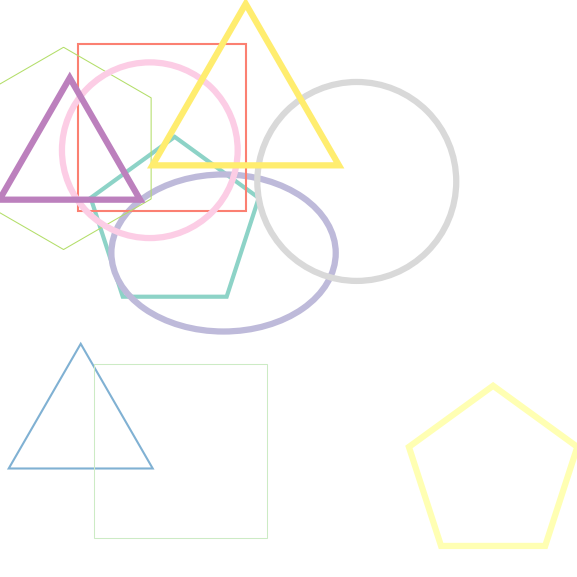[{"shape": "pentagon", "thickness": 2, "radius": 0.77, "center": [0.303, 0.609]}, {"shape": "pentagon", "thickness": 3, "radius": 0.77, "center": [0.854, 0.178]}, {"shape": "oval", "thickness": 3, "radius": 0.97, "center": [0.387, 0.561]}, {"shape": "square", "thickness": 1, "radius": 0.72, "center": [0.28, 0.779]}, {"shape": "triangle", "thickness": 1, "radius": 0.72, "center": [0.14, 0.26]}, {"shape": "hexagon", "thickness": 0.5, "radius": 0.88, "center": [0.11, 0.742]}, {"shape": "circle", "thickness": 3, "radius": 0.76, "center": [0.259, 0.739]}, {"shape": "circle", "thickness": 3, "radius": 0.86, "center": [0.618, 0.685]}, {"shape": "triangle", "thickness": 3, "radius": 0.7, "center": [0.121, 0.724]}, {"shape": "square", "thickness": 0.5, "radius": 0.75, "center": [0.313, 0.218]}, {"shape": "triangle", "thickness": 3, "radius": 0.93, "center": [0.425, 0.806]}]